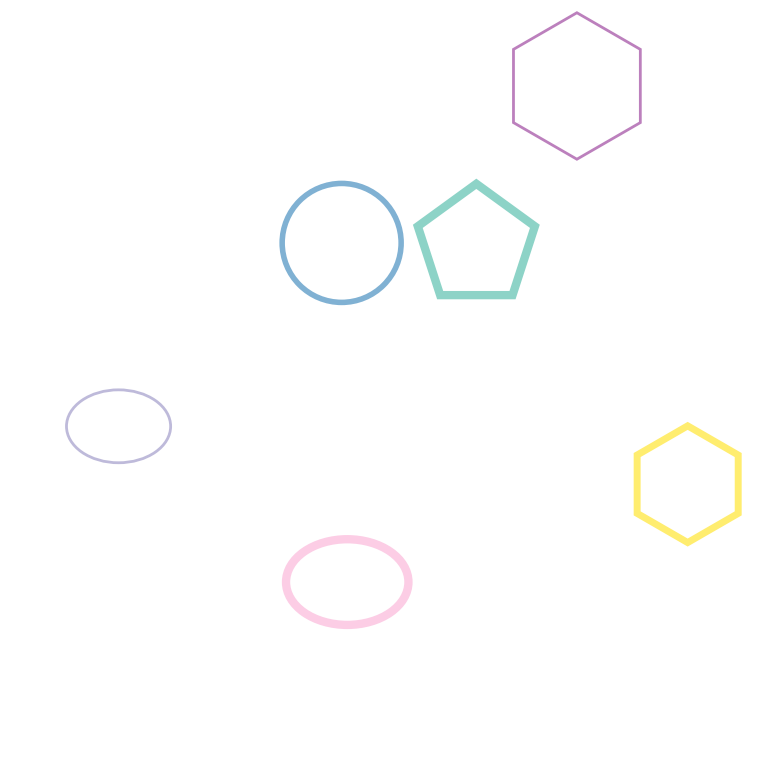[{"shape": "pentagon", "thickness": 3, "radius": 0.4, "center": [0.619, 0.681]}, {"shape": "oval", "thickness": 1, "radius": 0.34, "center": [0.154, 0.446]}, {"shape": "circle", "thickness": 2, "radius": 0.39, "center": [0.444, 0.685]}, {"shape": "oval", "thickness": 3, "radius": 0.4, "center": [0.451, 0.244]}, {"shape": "hexagon", "thickness": 1, "radius": 0.48, "center": [0.749, 0.888]}, {"shape": "hexagon", "thickness": 2.5, "radius": 0.38, "center": [0.893, 0.371]}]